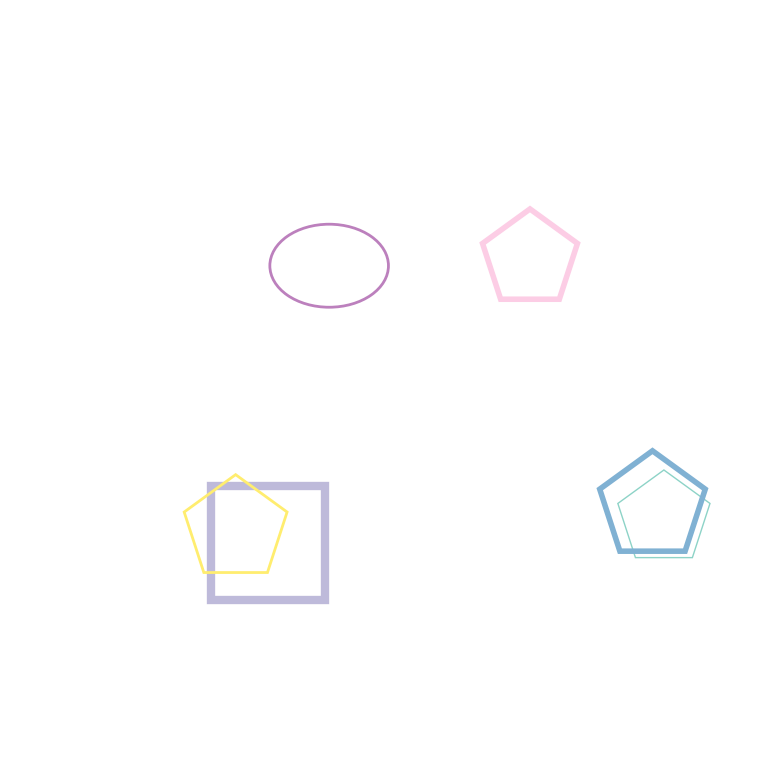[{"shape": "pentagon", "thickness": 0.5, "radius": 0.31, "center": [0.862, 0.327]}, {"shape": "square", "thickness": 3, "radius": 0.37, "center": [0.348, 0.295]}, {"shape": "pentagon", "thickness": 2, "radius": 0.36, "center": [0.847, 0.342]}, {"shape": "pentagon", "thickness": 2, "radius": 0.32, "center": [0.688, 0.664]}, {"shape": "oval", "thickness": 1, "radius": 0.39, "center": [0.427, 0.655]}, {"shape": "pentagon", "thickness": 1, "radius": 0.35, "center": [0.306, 0.313]}]